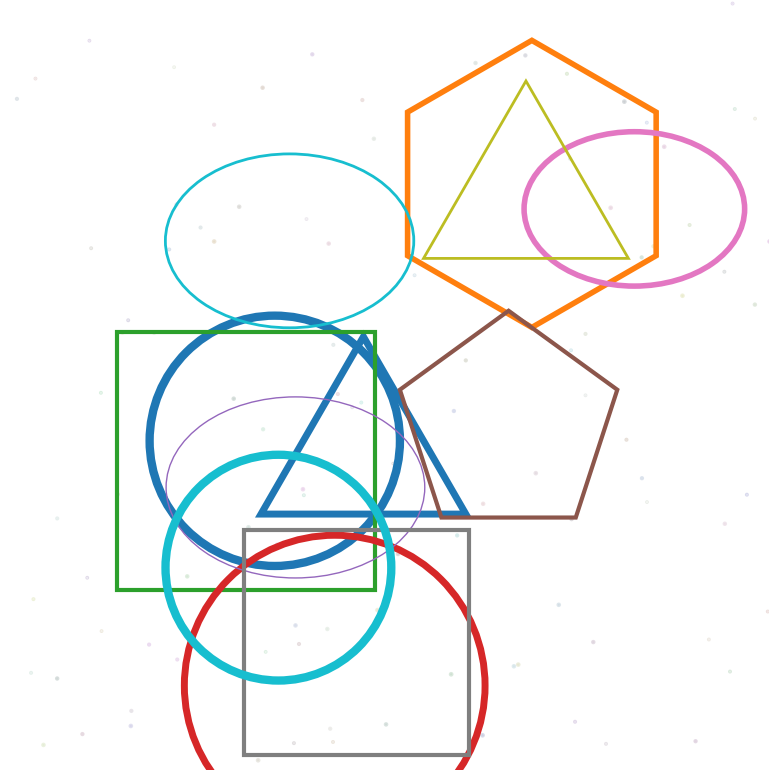[{"shape": "circle", "thickness": 3, "radius": 0.81, "center": [0.357, 0.428]}, {"shape": "triangle", "thickness": 2.5, "radius": 0.77, "center": [0.472, 0.409]}, {"shape": "hexagon", "thickness": 2, "radius": 0.93, "center": [0.691, 0.761]}, {"shape": "square", "thickness": 1.5, "radius": 0.84, "center": [0.319, 0.401]}, {"shape": "circle", "thickness": 2.5, "radius": 0.98, "center": [0.435, 0.11]}, {"shape": "oval", "thickness": 0.5, "radius": 0.84, "center": [0.384, 0.367]}, {"shape": "pentagon", "thickness": 1.5, "radius": 0.74, "center": [0.66, 0.448]}, {"shape": "oval", "thickness": 2, "radius": 0.72, "center": [0.824, 0.729]}, {"shape": "square", "thickness": 1.5, "radius": 0.73, "center": [0.463, 0.166]}, {"shape": "triangle", "thickness": 1, "radius": 0.77, "center": [0.683, 0.741]}, {"shape": "circle", "thickness": 3, "radius": 0.73, "center": [0.362, 0.263]}, {"shape": "oval", "thickness": 1, "radius": 0.81, "center": [0.376, 0.687]}]